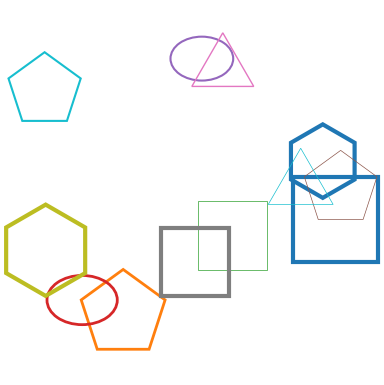[{"shape": "hexagon", "thickness": 3, "radius": 0.48, "center": [0.838, 0.582]}, {"shape": "square", "thickness": 3, "radius": 0.55, "center": [0.871, 0.43]}, {"shape": "pentagon", "thickness": 2, "radius": 0.57, "center": [0.32, 0.186]}, {"shape": "square", "thickness": 0.5, "radius": 0.45, "center": [0.604, 0.388]}, {"shape": "oval", "thickness": 2, "radius": 0.46, "center": [0.213, 0.221]}, {"shape": "oval", "thickness": 1.5, "radius": 0.41, "center": [0.524, 0.848]}, {"shape": "pentagon", "thickness": 0.5, "radius": 0.5, "center": [0.885, 0.51]}, {"shape": "triangle", "thickness": 1, "radius": 0.46, "center": [0.579, 0.822]}, {"shape": "square", "thickness": 3, "radius": 0.44, "center": [0.506, 0.32]}, {"shape": "hexagon", "thickness": 3, "radius": 0.59, "center": [0.119, 0.35]}, {"shape": "pentagon", "thickness": 1.5, "radius": 0.49, "center": [0.116, 0.766]}, {"shape": "triangle", "thickness": 0.5, "radius": 0.49, "center": [0.781, 0.518]}]